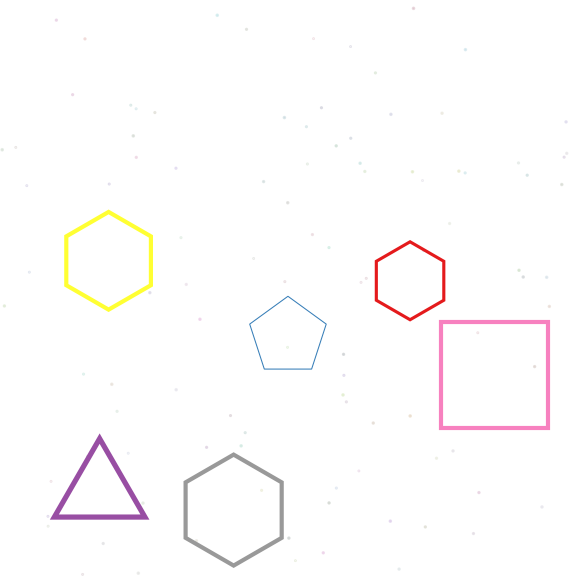[{"shape": "hexagon", "thickness": 1.5, "radius": 0.34, "center": [0.71, 0.513]}, {"shape": "pentagon", "thickness": 0.5, "radius": 0.35, "center": [0.499, 0.416]}, {"shape": "triangle", "thickness": 2.5, "radius": 0.45, "center": [0.173, 0.149]}, {"shape": "hexagon", "thickness": 2, "radius": 0.42, "center": [0.188, 0.548]}, {"shape": "square", "thickness": 2, "radius": 0.46, "center": [0.856, 0.349]}, {"shape": "hexagon", "thickness": 2, "radius": 0.48, "center": [0.405, 0.116]}]